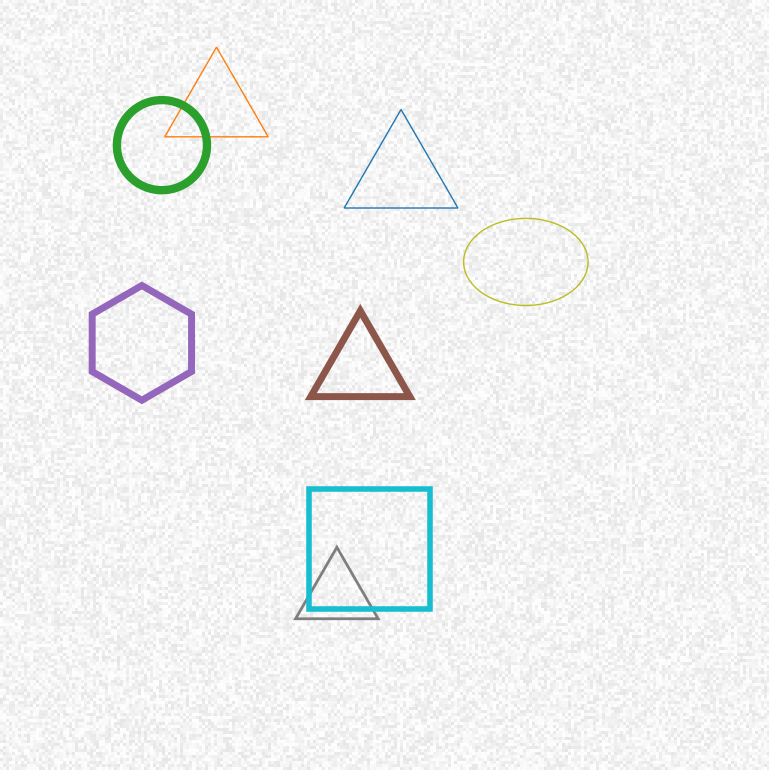[{"shape": "triangle", "thickness": 0.5, "radius": 0.43, "center": [0.521, 0.773]}, {"shape": "triangle", "thickness": 0.5, "radius": 0.39, "center": [0.281, 0.861]}, {"shape": "circle", "thickness": 3, "radius": 0.29, "center": [0.21, 0.812]}, {"shape": "hexagon", "thickness": 2.5, "radius": 0.37, "center": [0.184, 0.555]}, {"shape": "triangle", "thickness": 2.5, "radius": 0.37, "center": [0.468, 0.522]}, {"shape": "triangle", "thickness": 1, "radius": 0.31, "center": [0.437, 0.227]}, {"shape": "oval", "thickness": 0.5, "radius": 0.4, "center": [0.683, 0.66]}, {"shape": "square", "thickness": 2, "radius": 0.39, "center": [0.48, 0.287]}]